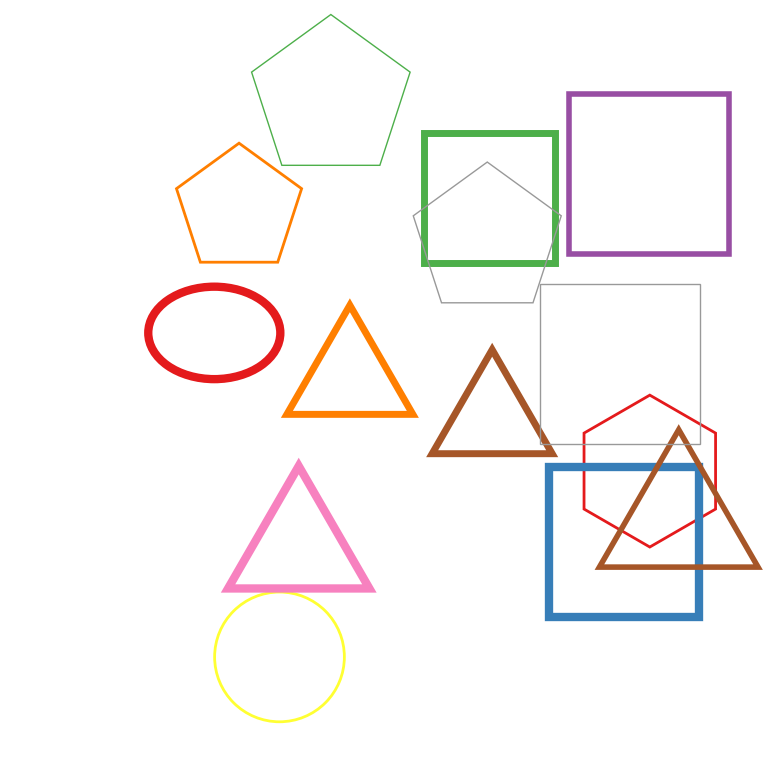[{"shape": "hexagon", "thickness": 1, "radius": 0.49, "center": [0.844, 0.388]}, {"shape": "oval", "thickness": 3, "radius": 0.43, "center": [0.278, 0.568]}, {"shape": "square", "thickness": 3, "radius": 0.49, "center": [0.811, 0.296]}, {"shape": "square", "thickness": 2.5, "radius": 0.42, "center": [0.636, 0.743]}, {"shape": "pentagon", "thickness": 0.5, "radius": 0.54, "center": [0.43, 0.873]}, {"shape": "square", "thickness": 2, "radius": 0.52, "center": [0.843, 0.774]}, {"shape": "triangle", "thickness": 2.5, "radius": 0.47, "center": [0.454, 0.509]}, {"shape": "pentagon", "thickness": 1, "radius": 0.43, "center": [0.31, 0.729]}, {"shape": "circle", "thickness": 1, "radius": 0.42, "center": [0.363, 0.147]}, {"shape": "triangle", "thickness": 2, "radius": 0.59, "center": [0.881, 0.323]}, {"shape": "triangle", "thickness": 2.5, "radius": 0.45, "center": [0.639, 0.456]}, {"shape": "triangle", "thickness": 3, "radius": 0.53, "center": [0.388, 0.289]}, {"shape": "square", "thickness": 0.5, "radius": 0.52, "center": [0.805, 0.528]}, {"shape": "pentagon", "thickness": 0.5, "radius": 0.51, "center": [0.633, 0.688]}]